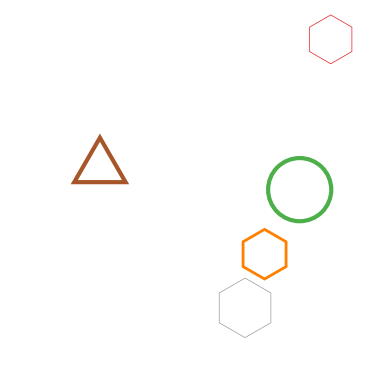[{"shape": "hexagon", "thickness": 0.5, "radius": 0.32, "center": [0.859, 0.898]}, {"shape": "circle", "thickness": 3, "radius": 0.41, "center": [0.778, 0.507]}, {"shape": "hexagon", "thickness": 2, "radius": 0.32, "center": [0.687, 0.34]}, {"shape": "triangle", "thickness": 3, "radius": 0.39, "center": [0.26, 0.565]}, {"shape": "hexagon", "thickness": 0.5, "radius": 0.39, "center": [0.637, 0.2]}]